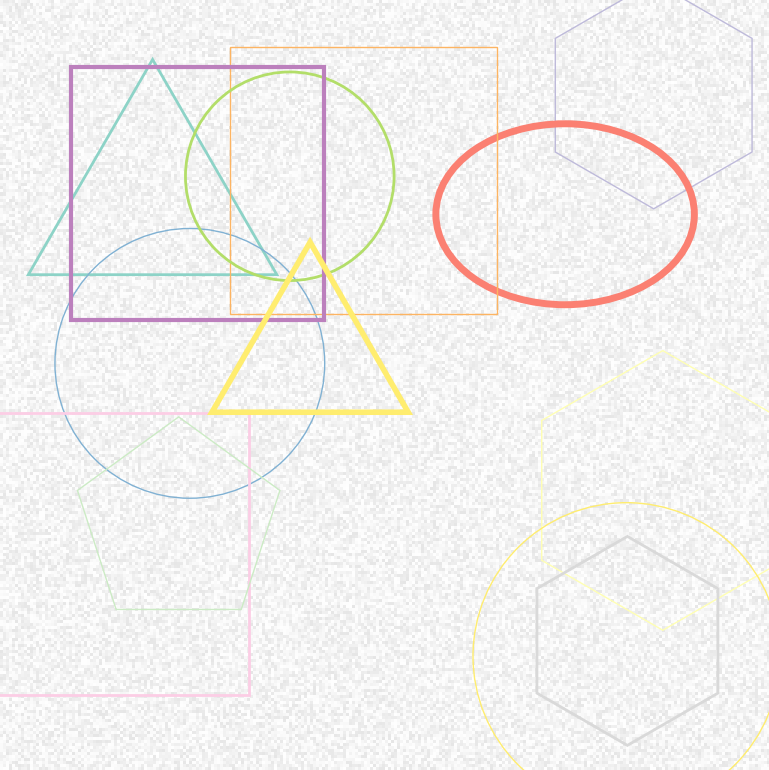[{"shape": "triangle", "thickness": 1, "radius": 0.93, "center": [0.198, 0.736]}, {"shape": "hexagon", "thickness": 0.5, "radius": 0.91, "center": [0.861, 0.363]}, {"shape": "hexagon", "thickness": 0.5, "radius": 0.74, "center": [0.849, 0.876]}, {"shape": "oval", "thickness": 2.5, "radius": 0.84, "center": [0.734, 0.722]}, {"shape": "circle", "thickness": 0.5, "radius": 0.88, "center": [0.247, 0.528]}, {"shape": "square", "thickness": 0.5, "radius": 0.87, "center": [0.472, 0.766]}, {"shape": "circle", "thickness": 1, "radius": 0.68, "center": [0.376, 0.771]}, {"shape": "square", "thickness": 1, "radius": 0.91, "center": [0.14, 0.281]}, {"shape": "hexagon", "thickness": 1, "radius": 0.68, "center": [0.815, 0.168]}, {"shape": "square", "thickness": 1.5, "radius": 0.82, "center": [0.256, 0.749]}, {"shape": "pentagon", "thickness": 0.5, "radius": 0.69, "center": [0.232, 0.32]}, {"shape": "circle", "thickness": 0.5, "radius": 1.0, "center": [0.814, 0.148]}, {"shape": "triangle", "thickness": 2, "radius": 0.74, "center": [0.403, 0.538]}]